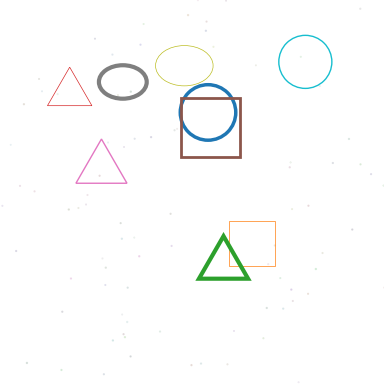[{"shape": "circle", "thickness": 2.5, "radius": 0.36, "center": [0.54, 0.708]}, {"shape": "square", "thickness": 0.5, "radius": 0.29, "center": [0.655, 0.368]}, {"shape": "triangle", "thickness": 3, "radius": 0.37, "center": [0.581, 0.313]}, {"shape": "triangle", "thickness": 0.5, "radius": 0.33, "center": [0.181, 0.759]}, {"shape": "square", "thickness": 2, "radius": 0.38, "center": [0.548, 0.669]}, {"shape": "triangle", "thickness": 1, "radius": 0.38, "center": [0.264, 0.562]}, {"shape": "oval", "thickness": 3, "radius": 0.31, "center": [0.319, 0.787]}, {"shape": "oval", "thickness": 0.5, "radius": 0.37, "center": [0.479, 0.829]}, {"shape": "circle", "thickness": 1, "radius": 0.34, "center": [0.793, 0.839]}]